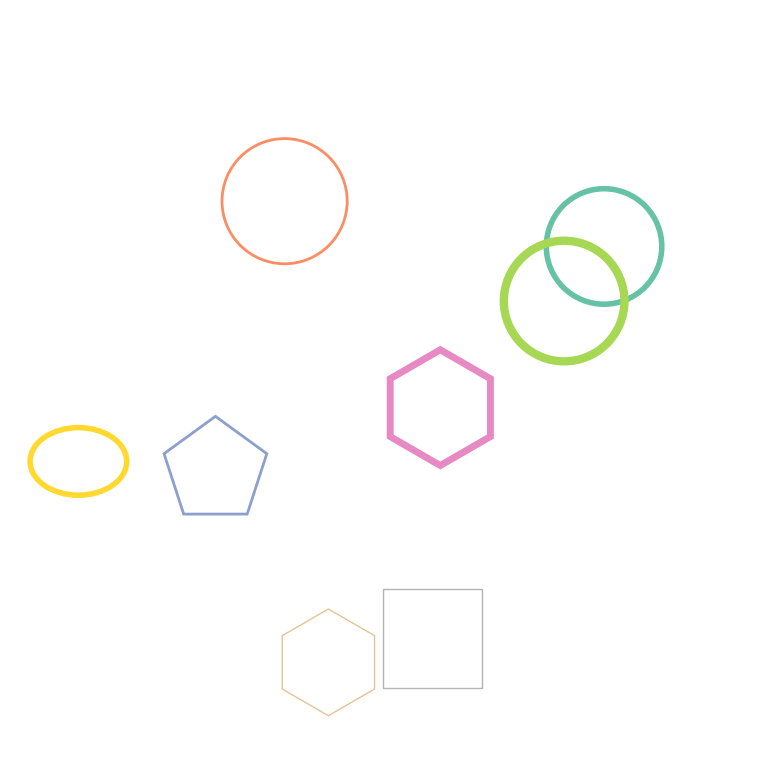[{"shape": "circle", "thickness": 2, "radius": 0.37, "center": [0.784, 0.68]}, {"shape": "circle", "thickness": 1, "radius": 0.41, "center": [0.37, 0.739]}, {"shape": "pentagon", "thickness": 1, "radius": 0.35, "center": [0.28, 0.389]}, {"shape": "hexagon", "thickness": 2.5, "radius": 0.38, "center": [0.572, 0.471]}, {"shape": "circle", "thickness": 3, "radius": 0.39, "center": [0.733, 0.609]}, {"shape": "oval", "thickness": 2, "radius": 0.31, "center": [0.102, 0.401]}, {"shape": "hexagon", "thickness": 0.5, "radius": 0.35, "center": [0.426, 0.14]}, {"shape": "square", "thickness": 0.5, "radius": 0.32, "center": [0.562, 0.171]}]